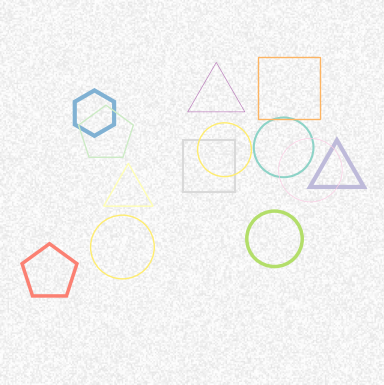[{"shape": "circle", "thickness": 1.5, "radius": 0.39, "center": [0.737, 0.617]}, {"shape": "triangle", "thickness": 1, "radius": 0.37, "center": [0.333, 0.502]}, {"shape": "triangle", "thickness": 3, "radius": 0.4, "center": [0.875, 0.555]}, {"shape": "pentagon", "thickness": 2.5, "radius": 0.37, "center": [0.129, 0.292]}, {"shape": "hexagon", "thickness": 3, "radius": 0.3, "center": [0.245, 0.706]}, {"shape": "square", "thickness": 1, "radius": 0.4, "center": [0.751, 0.772]}, {"shape": "circle", "thickness": 2.5, "radius": 0.36, "center": [0.713, 0.38]}, {"shape": "circle", "thickness": 0.5, "radius": 0.41, "center": [0.806, 0.558]}, {"shape": "square", "thickness": 1.5, "radius": 0.34, "center": [0.543, 0.569]}, {"shape": "triangle", "thickness": 0.5, "radius": 0.43, "center": [0.562, 0.752]}, {"shape": "pentagon", "thickness": 1, "radius": 0.37, "center": [0.275, 0.652]}, {"shape": "circle", "thickness": 1, "radius": 0.35, "center": [0.583, 0.611]}, {"shape": "circle", "thickness": 1, "radius": 0.41, "center": [0.318, 0.358]}]